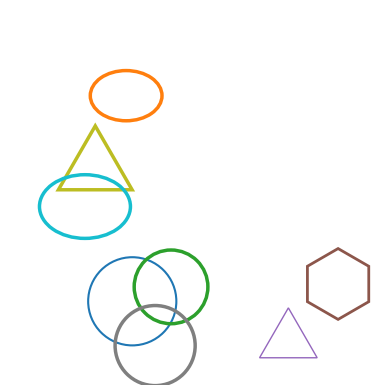[{"shape": "circle", "thickness": 1.5, "radius": 0.57, "center": [0.344, 0.217]}, {"shape": "oval", "thickness": 2.5, "radius": 0.47, "center": [0.328, 0.751]}, {"shape": "circle", "thickness": 2.5, "radius": 0.48, "center": [0.444, 0.255]}, {"shape": "triangle", "thickness": 1, "radius": 0.43, "center": [0.749, 0.114]}, {"shape": "hexagon", "thickness": 2, "radius": 0.46, "center": [0.878, 0.262]}, {"shape": "circle", "thickness": 2.5, "radius": 0.52, "center": [0.403, 0.102]}, {"shape": "triangle", "thickness": 2.5, "radius": 0.55, "center": [0.247, 0.562]}, {"shape": "oval", "thickness": 2.5, "radius": 0.59, "center": [0.221, 0.464]}]